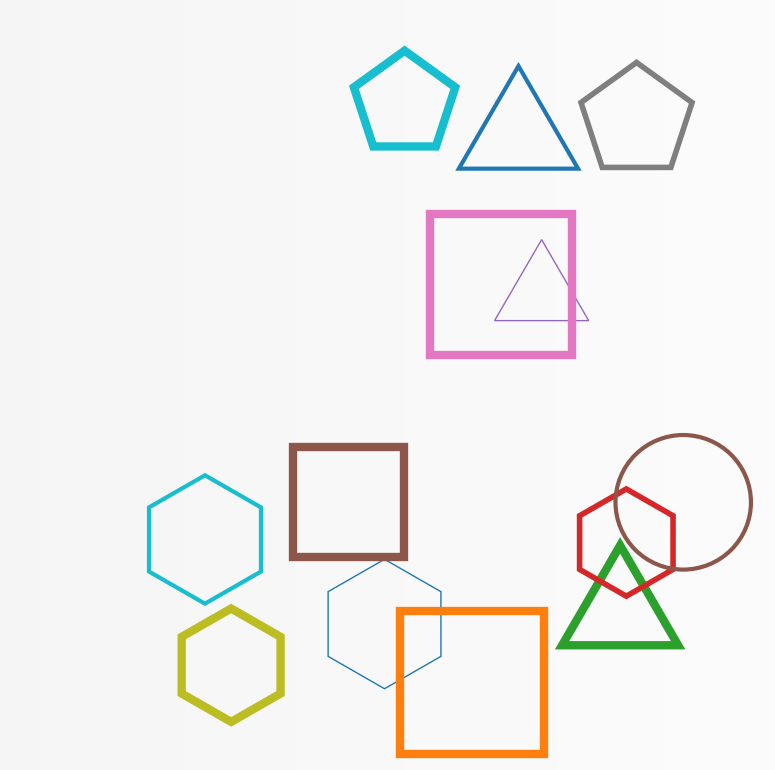[{"shape": "hexagon", "thickness": 0.5, "radius": 0.42, "center": [0.496, 0.19]}, {"shape": "triangle", "thickness": 1.5, "radius": 0.44, "center": [0.669, 0.825]}, {"shape": "square", "thickness": 3, "radius": 0.46, "center": [0.609, 0.113]}, {"shape": "triangle", "thickness": 3, "radius": 0.43, "center": [0.8, 0.205]}, {"shape": "hexagon", "thickness": 2, "radius": 0.35, "center": [0.808, 0.295]}, {"shape": "triangle", "thickness": 0.5, "radius": 0.35, "center": [0.699, 0.619]}, {"shape": "square", "thickness": 3, "radius": 0.36, "center": [0.45, 0.348]}, {"shape": "circle", "thickness": 1.5, "radius": 0.44, "center": [0.882, 0.348]}, {"shape": "square", "thickness": 3, "radius": 0.46, "center": [0.646, 0.63]}, {"shape": "pentagon", "thickness": 2, "radius": 0.38, "center": [0.821, 0.844]}, {"shape": "hexagon", "thickness": 3, "radius": 0.37, "center": [0.298, 0.136]}, {"shape": "pentagon", "thickness": 3, "radius": 0.34, "center": [0.522, 0.865]}, {"shape": "hexagon", "thickness": 1.5, "radius": 0.42, "center": [0.264, 0.299]}]